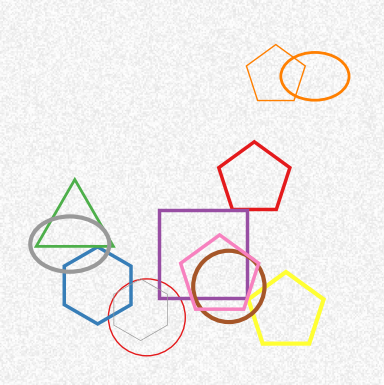[{"shape": "circle", "thickness": 1, "radius": 0.5, "center": [0.381, 0.176]}, {"shape": "pentagon", "thickness": 2.5, "radius": 0.49, "center": [0.661, 0.534]}, {"shape": "hexagon", "thickness": 2.5, "radius": 0.5, "center": [0.254, 0.259]}, {"shape": "triangle", "thickness": 2, "radius": 0.58, "center": [0.194, 0.418]}, {"shape": "square", "thickness": 2.5, "radius": 0.57, "center": [0.527, 0.34]}, {"shape": "oval", "thickness": 2, "radius": 0.44, "center": [0.818, 0.802]}, {"shape": "pentagon", "thickness": 1, "radius": 0.4, "center": [0.716, 0.804]}, {"shape": "pentagon", "thickness": 3, "radius": 0.51, "center": [0.743, 0.191]}, {"shape": "circle", "thickness": 3, "radius": 0.46, "center": [0.594, 0.256]}, {"shape": "pentagon", "thickness": 2.5, "radius": 0.53, "center": [0.571, 0.283]}, {"shape": "hexagon", "thickness": 0.5, "radius": 0.4, "center": [0.365, 0.196]}, {"shape": "oval", "thickness": 3, "radius": 0.51, "center": [0.181, 0.366]}]